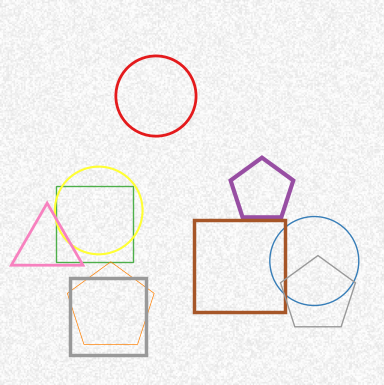[{"shape": "circle", "thickness": 2, "radius": 0.52, "center": [0.405, 0.751]}, {"shape": "circle", "thickness": 1, "radius": 0.58, "center": [0.816, 0.322]}, {"shape": "square", "thickness": 1, "radius": 0.5, "center": [0.245, 0.418]}, {"shape": "pentagon", "thickness": 3, "radius": 0.43, "center": [0.68, 0.505]}, {"shape": "pentagon", "thickness": 0.5, "radius": 0.59, "center": [0.288, 0.201]}, {"shape": "circle", "thickness": 1.5, "radius": 0.57, "center": [0.256, 0.453]}, {"shape": "square", "thickness": 2.5, "radius": 0.59, "center": [0.622, 0.309]}, {"shape": "triangle", "thickness": 2, "radius": 0.54, "center": [0.122, 0.365]}, {"shape": "pentagon", "thickness": 1, "radius": 0.51, "center": [0.826, 0.234]}, {"shape": "square", "thickness": 2.5, "radius": 0.5, "center": [0.281, 0.178]}]